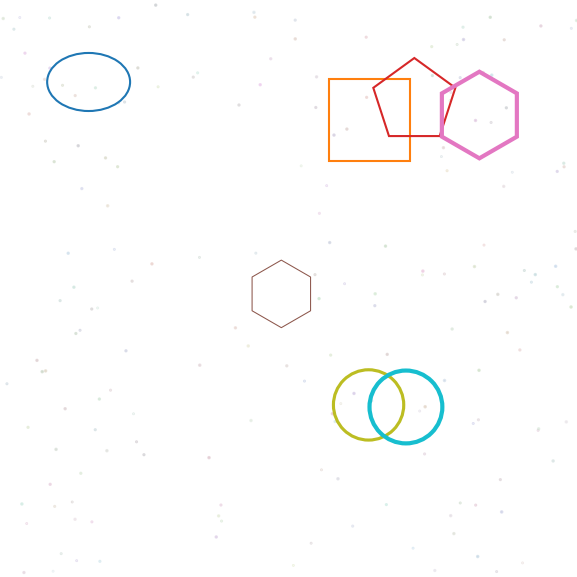[{"shape": "oval", "thickness": 1, "radius": 0.36, "center": [0.153, 0.857]}, {"shape": "square", "thickness": 1, "radius": 0.35, "center": [0.64, 0.792]}, {"shape": "pentagon", "thickness": 1, "radius": 0.37, "center": [0.717, 0.824]}, {"shape": "hexagon", "thickness": 0.5, "radius": 0.29, "center": [0.487, 0.49]}, {"shape": "hexagon", "thickness": 2, "radius": 0.37, "center": [0.83, 0.8]}, {"shape": "circle", "thickness": 1.5, "radius": 0.3, "center": [0.638, 0.298]}, {"shape": "circle", "thickness": 2, "radius": 0.32, "center": [0.703, 0.294]}]